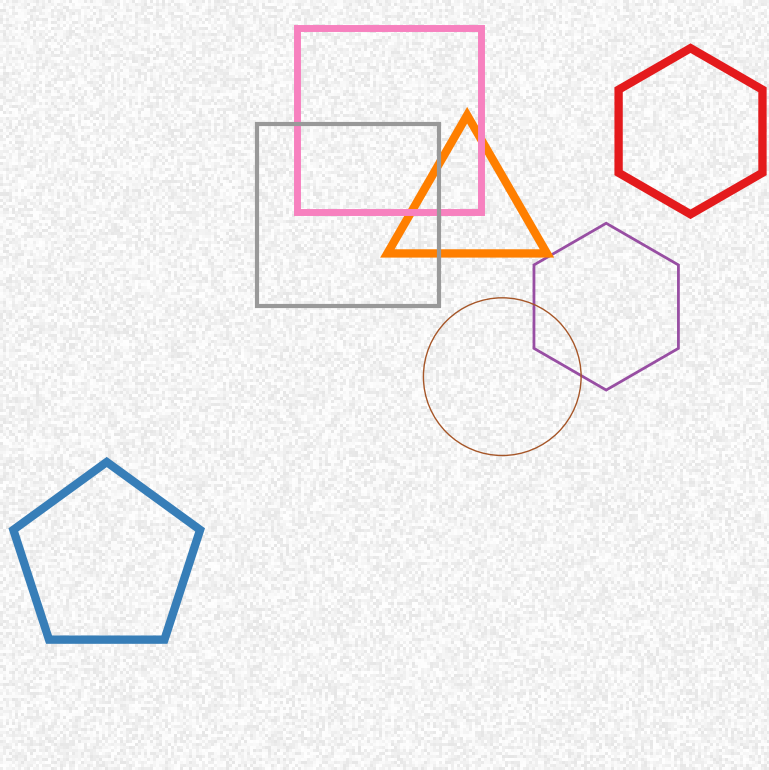[{"shape": "hexagon", "thickness": 3, "radius": 0.54, "center": [0.897, 0.83]}, {"shape": "pentagon", "thickness": 3, "radius": 0.64, "center": [0.139, 0.272]}, {"shape": "hexagon", "thickness": 1, "radius": 0.54, "center": [0.787, 0.602]}, {"shape": "triangle", "thickness": 3, "radius": 0.6, "center": [0.607, 0.731]}, {"shape": "circle", "thickness": 0.5, "radius": 0.51, "center": [0.652, 0.511]}, {"shape": "square", "thickness": 2.5, "radius": 0.6, "center": [0.505, 0.844]}, {"shape": "square", "thickness": 1.5, "radius": 0.59, "center": [0.451, 0.72]}]